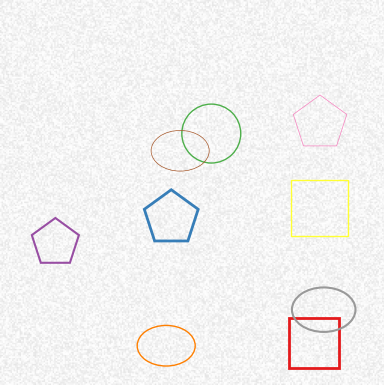[{"shape": "square", "thickness": 2, "radius": 0.33, "center": [0.815, 0.11]}, {"shape": "pentagon", "thickness": 2, "radius": 0.37, "center": [0.445, 0.434]}, {"shape": "circle", "thickness": 1, "radius": 0.38, "center": [0.549, 0.653]}, {"shape": "pentagon", "thickness": 1.5, "radius": 0.32, "center": [0.144, 0.369]}, {"shape": "oval", "thickness": 1, "radius": 0.38, "center": [0.432, 0.102]}, {"shape": "square", "thickness": 1, "radius": 0.37, "center": [0.83, 0.459]}, {"shape": "oval", "thickness": 0.5, "radius": 0.38, "center": [0.468, 0.608]}, {"shape": "pentagon", "thickness": 0.5, "radius": 0.37, "center": [0.831, 0.68]}, {"shape": "oval", "thickness": 1.5, "radius": 0.41, "center": [0.841, 0.196]}]